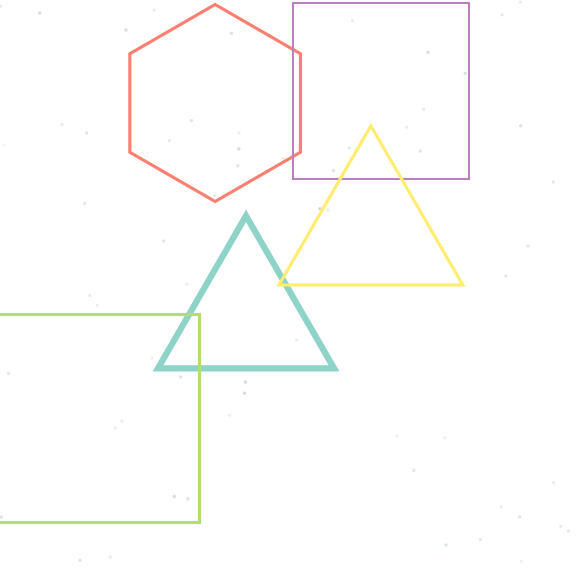[{"shape": "triangle", "thickness": 3, "radius": 0.88, "center": [0.426, 0.449]}, {"shape": "hexagon", "thickness": 1.5, "radius": 0.85, "center": [0.373, 0.821]}, {"shape": "square", "thickness": 1.5, "radius": 0.9, "center": [0.165, 0.275]}, {"shape": "square", "thickness": 1, "radius": 0.76, "center": [0.659, 0.842]}, {"shape": "triangle", "thickness": 1.5, "radius": 0.92, "center": [0.642, 0.598]}]